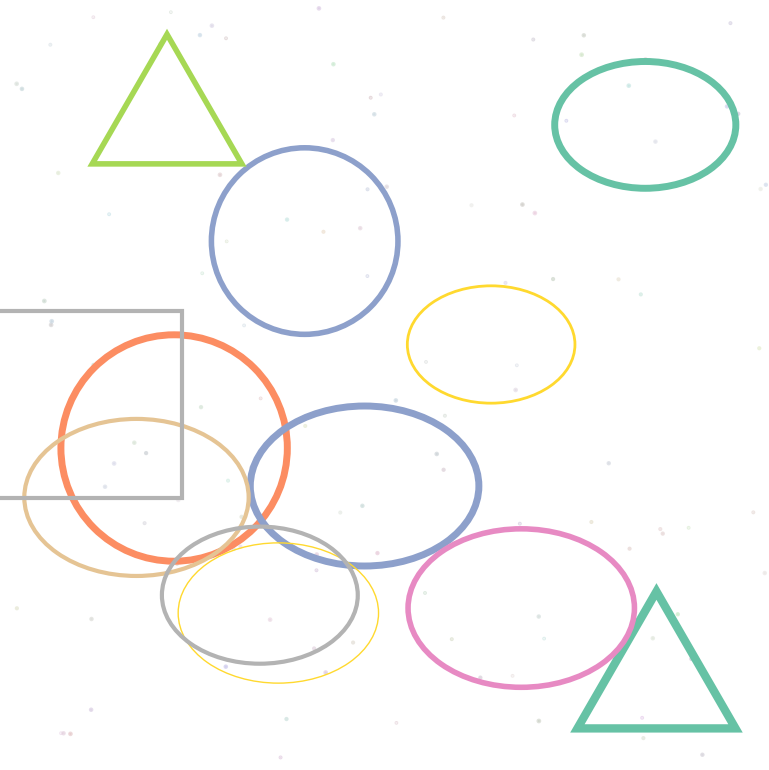[{"shape": "triangle", "thickness": 3, "radius": 0.59, "center": [0.853, 0.113]}, {"shape": "oval", "thickness": 2.5, "radius": 0.59, "center": [0.838, 0.838]}, {"shape": "circle", "thickness": 2.5, "radius": 0.74, "center": [0.226, 0.418]}, {"shape": "circle", "thickness": 2, "radius": 0.61, "center": [0.396, 0.687]}, {"shape": "oval", "thickness": 2.5, "radius": 0.74, "center": [0.473, 0.369]}, {"shape": "oval", "thickness": 2, "radius": 0.74, "center": [0.677, 0.21]}, {"shape": "triangle", "thickness": 2, "radius": 0.56, "center": [0.217, 0.843]}, {"shape": "oval", "thickness": 0.5, "radius": 0.65, "center": [0.361, 0.204]}, {"shape": "oval", "thickness": 1, "radius": 0.54, "center": [0.638, 0.553]}, {"shape": "oval", "thickness": 1.5, "radius": 0.73, "center": [0.177, 0.354]}, {"shape": "square", "thickness": 1.5, "radius": 0.61, "center": [0.115, 0.475]}, {"shape": "oval", "thickness": 1.5, "radius": 0.64, "center": [0.337, 0.227]}]